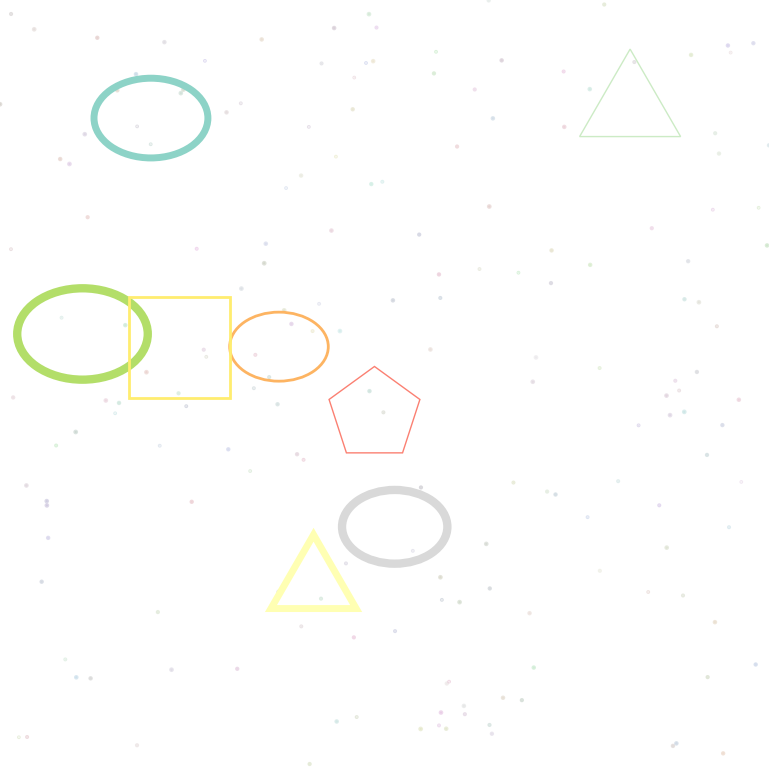[{"shape": "oval", "thickness": 2.5, "radius": 0.37, "center": [0.196, 0.847]}, {"shape": "triangle", "thickness": 2.5, "radius": 0.32, "center": [0.407, 0.242]}, {"shape": "pentagon", "thickness": 0.5, "radius": 0.31, "center": [0.486, 0.462]}, {"shape": "oval", "thickness": 1, "radius": 0.32, "center": [0.362, 0.55]}, {"shape": "oval", "thickness": 3, "radius": 0.42, "center": [0.107, 0.566]}, {"shape": "oval", "thickness": 3, "radius": 0.34, "center": [0.513, 0.316]}, {"shape": "triangle", "thickness": 0.5, "radius": 0.38, "center": [0.818, 0.86]}, {"shape": "square", "thickness": 1, "radius": 0.33, "center": [0.233, 0.549]}]